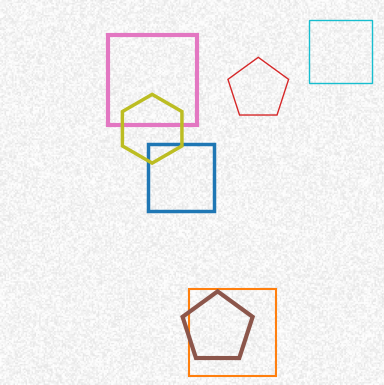[{"shape": "square", "thickness": 2.5, "radius": 0.43, "center": [0.47, 0.538]}, {"shape": "square", "thickness": 1.5, "radius": 0.56, "center": [0.604, 0.136]}, {"shape": "pentagon", "thickness": 1, "radius": 0.41, "center": [0.671, 0.768]}, {"shape": "pentagon", "thickness": 3, "radius": 0.48, "center": [0.565, 0.147]}, {"shape": "square", "thickness": 3, "radius": 0.58, "center": [0.396, 0.793]}, {"shape": "hexagon", "thickness": 2.5, "radius": 0.45, "center": [0.395, 0.666]}, {"shape": "square", "thickness": 1, "radius": 0.41, "center": [0.884, 0.866]}]